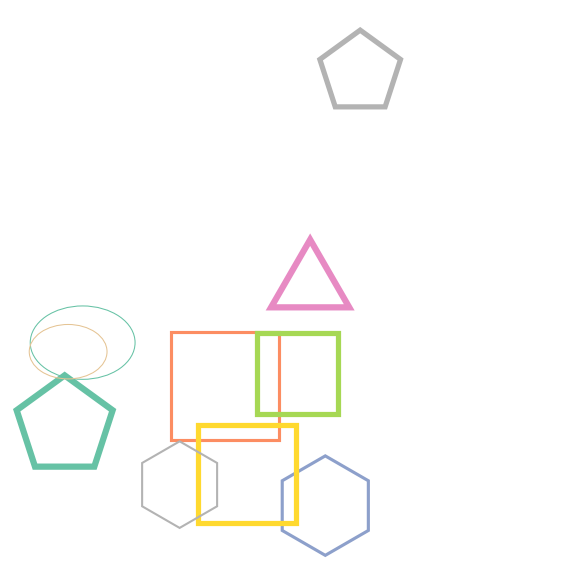[{"shape": "pentagon", "thickness": 3, "radius": 0.44, "center": [0.112, 0.262]}, {"shape": "oval", "thickness": 0.5, "radius": 0.45, "center": [0.143, 0.406]}, {"shape": "square", "thickness": 1.5, "radius": 0.47, "center": [0.39, 0.33]}, {"shape": "hexagon", "thickness": 1.5, "radius": 0.43, "center": [0.563, 0.124]}, {"shape": "triangle", "thickness": 3, "radius": 0.39, "center": [0.537, 0.506]}, {"shape": "square", "thickness": 2.5, "radius": 0.35, "center": [0.516, 0.352]}, {"shape": "square", "thickness": 2.5, "radius": 0.42, "center": [0.428, 0.179]}, {"shape": "oval", "thickness": 0.5, "radius": 0.34, "center": [0.118, 0.39]}, {"shape": "pentagon", "thickness": 2.5, "radius": 0.37, "center": [0.624, 0.873]}, {"shape": "hexagon", "thickness": 1, "radius": 0.37, "center": [0.311, 0.16]}]